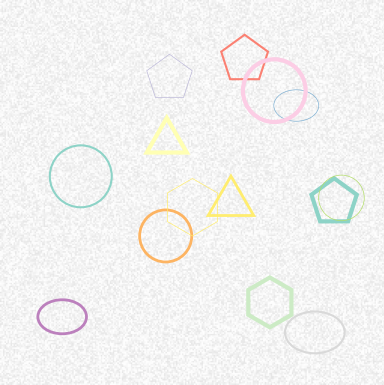[{"shape": "circle", "thickness": 1.5, "radius": 0.4, "center": [0.21, 0.542]}, {"shape": "pentagon", "thickness": 3, "radius": 0.31, "center": [0.868, 0.475]}, {"shape": "triangle", "thickness": 3, "radius": 0.3, "center": [0.433, 0.634]}, {"shape": "pentagon", "thickness": 0.5, "radius": 0.31, "center": [0.44, 0.797]}, {"shape": "pentagon", "thickness": 1.5, "radius": 0.32, "center": [0.635, 0.846]}, {"shape": "oval", "thickness": 0.5, "radius": 0.29, "center": [0.77, 0.726]}, {"shape": "circle", "thickness": 2, "radius": 0.34, "center": [0.43, 0.387]}, {"shape": "circle", "thickness": 0.5, "radius": 0.3, "center": [0.887, 0.486]}, {"shape": "circle", "thickness": 3, "radius": 0.41, "center": [0.712, 0.765]}, {"shape": "oval", "thickness": 1.5, "radius": 0.39, "center": [0.818, 0.137]}, {"shape": "oval", "thickness": 2, "radius": 0.32, "center": [0.162, 0.177]}, {"shape": "hexagon", "thickness": 3, "radius": 0.32, "center": [0.701, 0.215]}, {"shape": "hexagon", "thickness": 0.5, "radius": 0.37, "center": [0.5, 0.462]}, {"shape": "triangle", "thickness": 2, "radius": 0.34, "center": [0.6, 0.474]}]